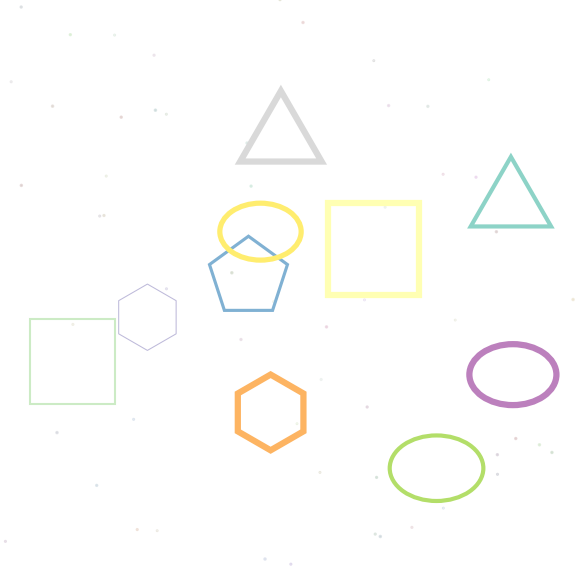[{"shape": "triangle", "thickness": 2, "radius": 0.4, "center": [0.885, 0.647]}, {"shape": "square", "thickness": 3, "radius": 0.39, "center": [0.646, 0.568]}, {"shape": "hexagon", "thickness": 0.5, "radius": 0.29, "center": [0.255, 0.45]}, {"shape": "pentagon", "thickness": 1.5, "radius": 0.35, "center": [0.43, 0.519]}, {"shape": "hexagon", "thickness": 3, "radius": 0.33, "center": [0.469, 0.285]}, {"shape": "oval", "thickness": 2, "radius": 0.41, "center": [0.756, 0.188]}, {"shape": "triangle", "thickness": 3, "radius": 0.41, "center": [0.486, 0.76]}, {"shape": "oval", "thickness": 3, "radius": 0.38, "center": [0.888, 0.35]}, {"shape": "square", "thickness": 1, "radius": 0.37, "center": [0.126, 0.373]}, {"shape": "oval", "thickness": 2.5, "radius": 0.35, "center": [0.451, 0.598]}]